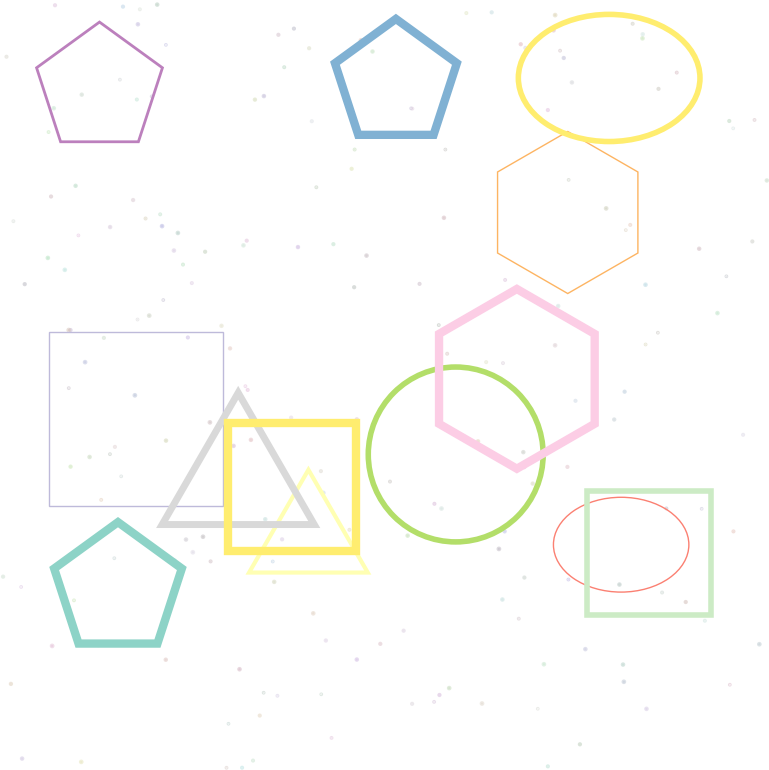[{"shape": "pentagon", "thickness": 3, "radius": 0.44, "center": [0.153, 0.235]}, {"shape": "triangle", "thickness": 1.5, "radius": 0.44, "center": [0.401, 0.301]}, {"shape": "square", "thickness": 0.5, "radius": 0.56, "center": [0.177, 0.456]}, {"shape": "oval", "thickness": 0.5, "radius": 0.44, "center": [0.807, 0.293]}, {"shape": "pentagon", "thickness": 3, "radius": 0.42, "center": [0.514, 0.892]}, {"shape": "hexagon", "thickness": 0.5, "radius": 0.53, "center": [0.737, 0.724]}, {"shape": "circle", "thickness": 2, "radius": 0.57, "center": [0.592, 0.41]}, {"shape": "hexagon", "thickness": 3, "radius": 0.58, "center": [0.671, 0.508]}, {"shape": "triangle", "thickness": 2.5, "radius": 0.57, "center": [0.309, 0.376]}, {"shape": "pentagon", "thickness": 1, "radius": 0.43, "center": [0.129, 0.885]}, {"shape": "square", "thickness": 2, "radius": 0.4, "center": [0.843, 0.281]}, {"shape": "square", "thickness": 3, "radius": 0.42, "center": [0.379, 0.367]}, {"shape": "oval", "thickness": 2, "radius": 0.59, "center": [0.791, 0.899]}]